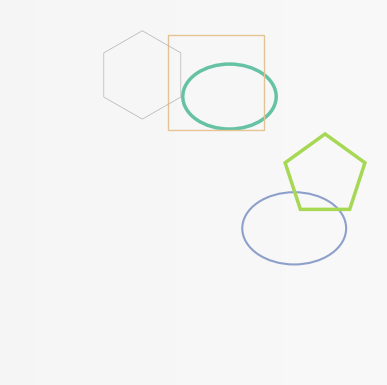[{"shape": "oval", "thickness": 2.5, "radius": 0.6, "center": [0.592, 0.749]}, {"shape": "oval", "thickness": 1.5, "radius": 0.67, "center": [0.759, 0.407]}, {"shape": "pentagon", "thickness": 2.5, "radius": 0.54, "center": [0.839, 0.544]}, {"shape": "square", "thickness": 1, "radius": 0.62, "center": [0.557, 0.786]}, {"shape": "hexagon", "thickness": 0.5, "radius": 0.57, "center": [0.367, 0.805]}]